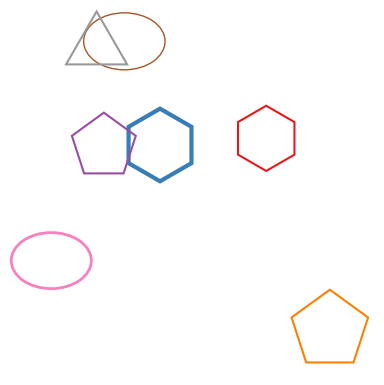[{"shape": "hexagon", "thickness": 1.5, "radius": 0.42, "center": [0.691, 0.641]}, {"shape": "hexagon", "thickness": 3, "radius": 0.47, "center": [0.416, 0.623]}, {"shape": "pentagon", "thickness": 1.5, "radius": 0.44, "center": [0.27, 0.62]}, {"shape": "pentagon", "thickness": 1.5, "radius": 0.52, "center": [0.857, 0.143]}, {"shape": "oval", "thickness": 1, "radius": 0.53, "center": [0.323, 0.893]}, {"shape": "oval", "thickness": 2, "radius": 0.52, "center": [0.133, 0.323]}, {"shape": "triangle", "thickness": 1.5, "radius": 0.46, "center": [0.251, 0.879]}]